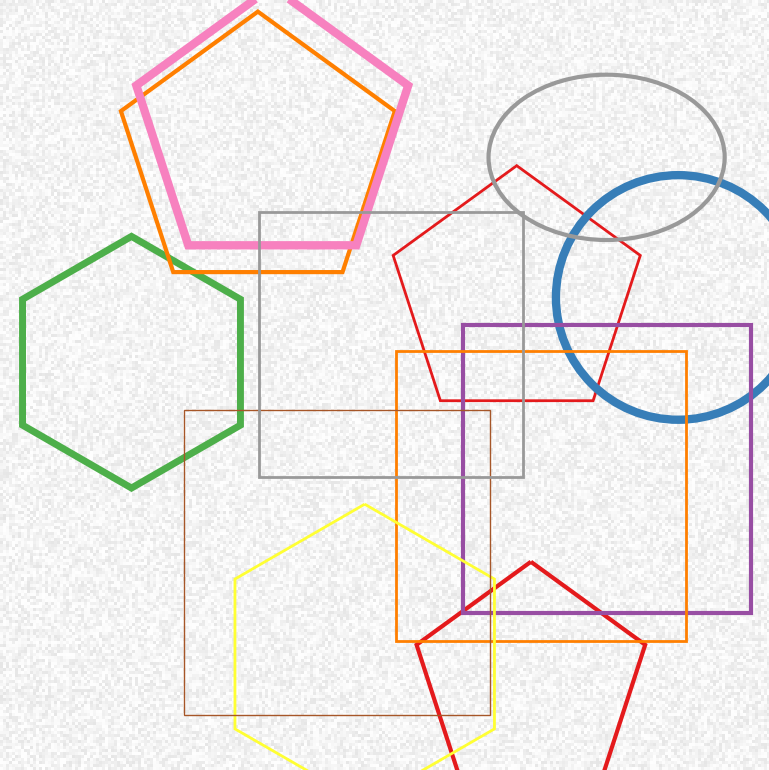[{"shape": "pentagon", "thickness": 1, "radius": 0.84, "center": [0.671, 0.616]}, {"shape": "pentagon", "thickness": 1.5, "radius": 0.78, "center": [0.689, 0.114]}, {"shape": "circle", "thickness": 3, "radius": 0.79, "center": [0.881, 0.614]}, {"shape": "hexagon", "thickness": 2.5, "radius": 0.82, "center": [0.171, 0.53]}, {"shape": "square", "thickness": 1.5, "radius": 0.94, "center": [0.789, 0.391]}, {"shape": "square", "thickness": 1, "radius": 0.94, "center": [0.703, 0.356]}, {"shape": "pentagon", "thickness": 1.5, "radius": 0.94, "center": [0.335, 0.798]}, {"shape": "hexagon", "thickness": 1, "radius": 0.97, "center": [0.474, 0.151]}, {"shape": "square", "thickness": 0.5, "radius": 0.99, "center": [0.438, 0.269]}, {"shape": "pentagon", "thickness": 3, "radius": 0.93, "center": [0.354, 0.832]}, {"shape": "square", "thickness": 1, "radius": 0.86, "center": [0.508, 0.552]}, {"shape": "oval", "thickness": 1.5, "radius": 0.77, "center": [0.788, 0.796]}]